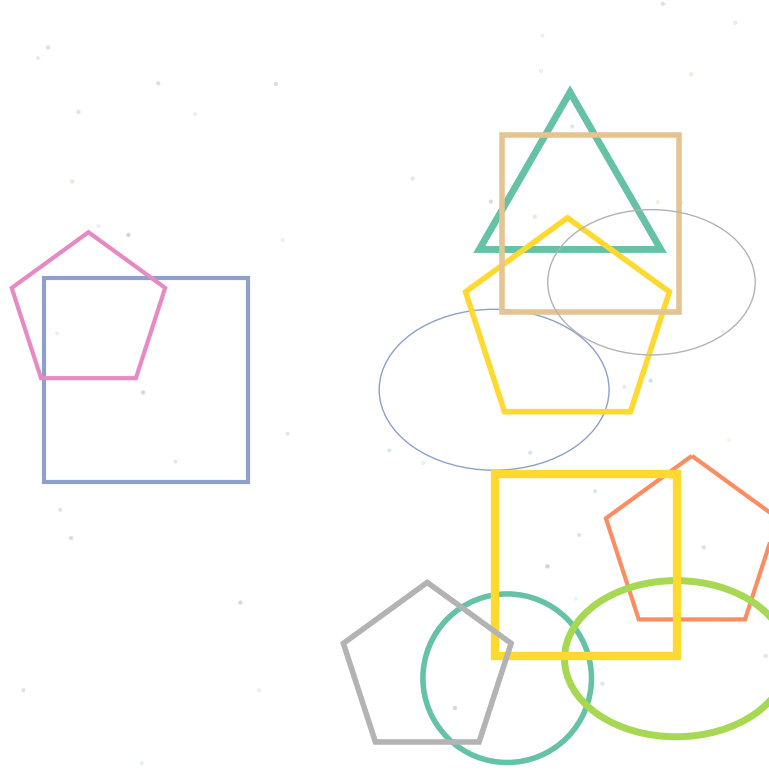[{"shape": "circle", "thickness": 2, "radius": 0.55, "center": [0.659, 0.119]}, {"shape": "triangle", "thickness": 2.5, "radius": 0.68, "center": [0.74, 0.744]}, {"shape": "pentagon", "thickness": 1.5, "radius": 0.59, "center": [0.899, 0.291]}, {"shape": "square", "thickness": 1.5, "radius": 0.66, "center": [0.19, 0.507]}, {"shape": "oval", "thickness": 0.5, "radius": 0.75, "center": [0.642, 0.494]}, {"shape": "pentagon", "thickness": 1.5, "radius": 0.52, "center": [0.115, 0.594]}, {"shape": "oval", "thickness": 2.5, "radius": 0.72, "center": [0.878, 0.145]}, {"shape": "pentagon", "thickness": 2, "radius": 0.7, "center": [0.737, 0.578]}, {"shape": "square", "thickness": 3, "radius": 0.59, "center": [0.761, 0.266]}, {"shape": "square", "thickness": 2, "radius": 0.57, "center": [0.767, 0.71]}, {"shape": "oval", "thickness": 0.5, "radius": 0.67, "center": [0.846, 0.633]}, {"shape": "pentagon", "thickness": 2, "radius": 0.57, "center": [0.555, 0.129]}]